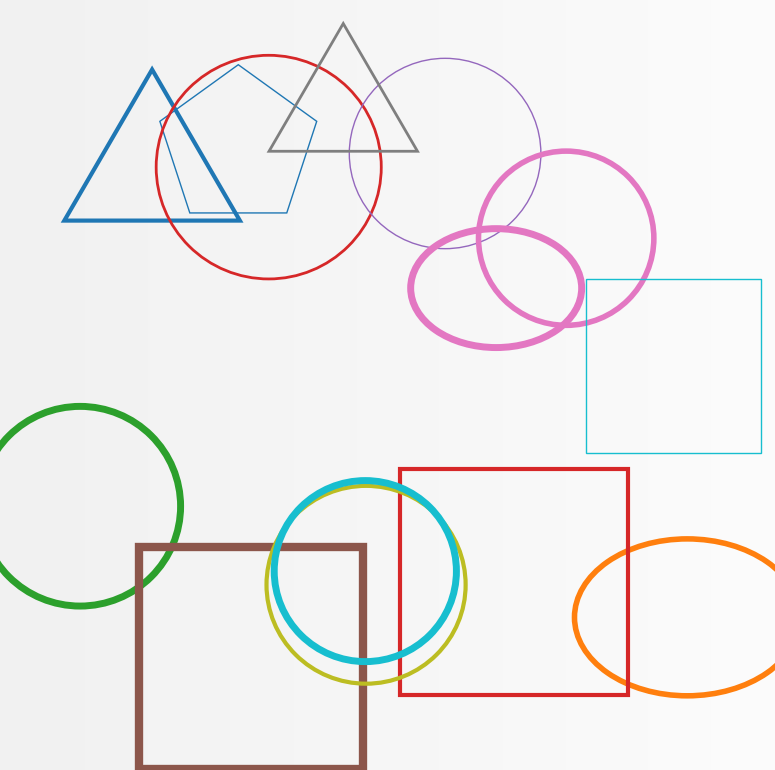[{"shape": "pentagon", "thickness": 0.5, "radius": 0.53, "center": [0.307, 0.81]}, {"shape": "triangle", "thickness": 1.5, "radius": 0.65, "center": [0.196, 0.779]}, {"shape": "oval", "thickness": 2, "radius": 0.73, "center": [0.887, 0.198]}, {"shape": "circle", "thickness": 2.5, "radius": 0.65, "center": [0.103, 0.343]}, {"shape": "circle", "thickness": 1, "radius": 0.73, "center": [0.347, 0.783]}, {"shape": "square", "thickness": 1.5, "radius": 0.74, "center": [0.664, 0.244]}, {"shape": "circle", "thickness": 0.5, "radius": 0.62, "center": [0.574, 0.801]}, {"shape": "square", "thickness": 3, "radius": 0.72, "center": [0.324, 0.146]}, {"shape": "oval", "thickness": 2.5, "radius": 0.55, "center": [0.64, 0.626]}, {"shape": "circle", "thickness": 2, "radius": 0.57, "center": [0.731, 0.691]}, {"shape": "triangle", "thickness": 1, "radius": 0.55, "center": [0.443, 0.859]}, {"shape": "circle", "thickness": 1.5, "radius": 0.64, "center": [0.472, 0.241]}, {"shape": "square", "thickness": 0.5, "radius": 0.57, "center": [0.869, 0.525]}, {"shape": "circle", "thickness": 2.5, "radius": 0.59, "center": [0.471, 0.258]}]